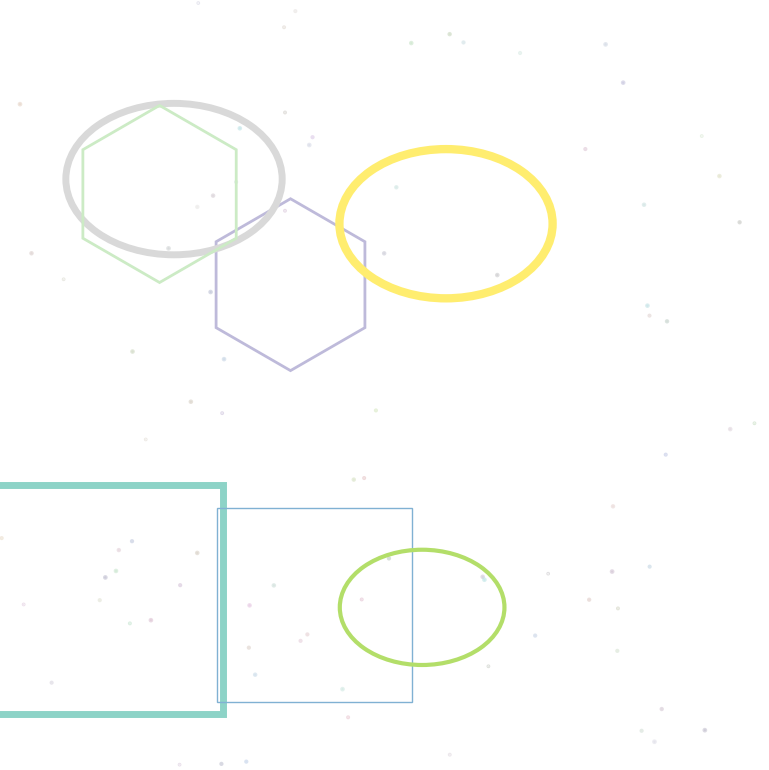[{"shape": "square", "thickness": 2.5, "radius": 0.74, "center": [0.142, 0.222]}, {"shape": "hexagon", "thickness": 1, "radius": 0.56, "center": [0.377, 0.63]}, {"shape": "square", "thickness": 0.5, "radius": 0.63, "center": [0.408, 0.214]}, {"shape": "oval", "thickness": 1.5, "radius": 0.53, "center": [0.548, 0.211]}, {"shape": "oval", "thickness": 2.5, "radius": 0.7, "center": [0.226, 0.767]}, {"shape": "hexagon", "thickness": 1, "radius": 0.57, "center": [0.207, 0.748]}, {"shape": "oval", "thickness": 3, "radius": 0.69, "center": [0.579, 0.709]}]